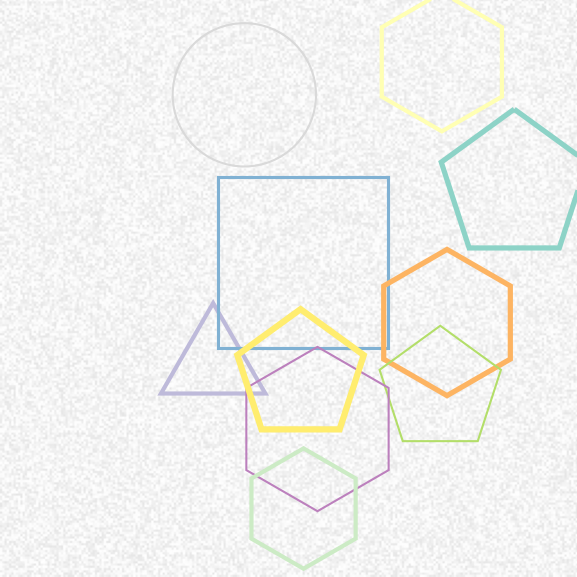[{"shape": "pentagon", "thickness": 2.5, "radius": 0.66, "center": [0.89, 0.677]}, {"shape": "hexagon", "thickness": 2, "radius": 0.6, "center": [0.765, 0.892]}, {"shape": "triangle", "thickness": 2, "radius": 0.52, "center": [0.369, 0.37]}, {"shape": "square", "thickness": 1.5, "radius": 0.74, "center": [0.525, 0.545]}, {"shape": "hexagon", "thickness": 2.5, "radius": 0.63, "center": [0.774, 0.441]}, {"shape": "pentagon", "thickness": 1, "radius": 0.55, "center": [0.762, 0.325]}, {"shape": "circle", "thickness": 1, "radius": 0.62, "center": [0.423, 0.835]}, {"shape": "hexagon", "thickness": 1, "radius": 0.71, "center": [0.55, 0.256]}, {"shape": "hexagon", "thickness": 2, "radius": 0.52, "center": [0.526, 0.119]}, {"shape": "pentagon", "thickness": 3, "radius": 0.58, "center": [0.52, 0.349]}]